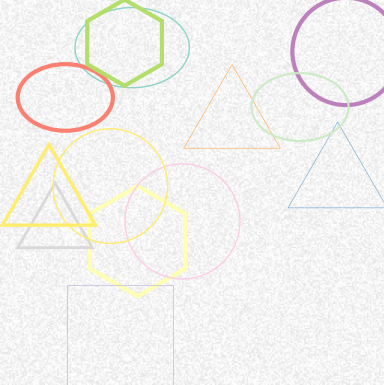[{"shape": "oval", "thickness": 1, "radius": 0.74, "center": [0.343, 0.876]}, {"shape": "hexagon", "thickness": 3, "radius": 0.72, "center": [0.358, 0.374]}, {"shape": "square", "thickness": 0.5, "radius": 0.69, "center": [0.312, 0.122]}, {"shape": "oval", "thickness": 3, "radius": 0.62, "center": [0.17, 0.747]}, {"shape": "triangle", "thickness": 0.5, "radius": 0.74, "center": [0.877, 0.535]}, {"shape": "triangle", "thickness": 0.5, "radius": 0.72, "center": [0.603, 0.687]}, {"shape": "hexagon", "thickness": 3, "radius": 0.56, "center": [0.324, 0.889]}, {"shape": "circle", "thickness": 1, "radius": 0.75, "center": [0.474, 0.425]}, {"shape": "triangle", "thickness": 2, "radius": 0.56, "center": [0.143, 0.413]}, {"shape": "circle", "thickness": 3, "radius": 0.7, "center": [0.899, 0.866]}, {"shape": "oval", "thickness": 1.5, "radius": 0.63, "center": [0.779, 0.722]}, {"shape": "triangle", "thickness": 2.5, "radius": 0.7, "center": [0.127, 0.485]}, {"shape": "circle", "thickness": 1, "radius": 0.74, "center": [0.287, 0.517]}]